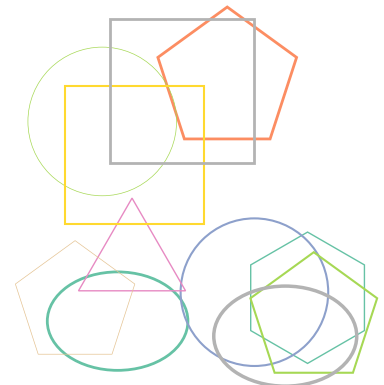[{"shape": "oval", "thickness": 2, "radius": 0.91, "center": [0.305, 0.166]}, {"shape": "hexagon", "thickness": 1, "radius": 0.85, "center": [0.799, 0.227]}, {"shape": "pentagon", "thickness": 2, "radius": 0.95, "center": [0.59, 0.792]}, {"shape": "circle", "thickness": 1.5, "radius": 0.96, "center": [0.661, 0.241]}, {"shape": "triangle", "thickness": 1, "radius": 0.8, "center": [0.343, 0.325]}, {"shape": "circle", "thickness": 0.5, "radius": 0.97, "center": [0.266, 0.685]}, {"shape": "pentagon", "thickness": 1.5, "radius": 0.87, "center": [0.815, 0.172]}, {"shape": "square", "thickness": 1.5, "radius": 0.9, "center": [0.35, 0.597]}, {"shape": "pentagon", "thickness": 0.5, "radius": 0.82, "center": [0.195, 0.212]}, {"shape": "square", "thickness": 2, "radius": 0.93, "center": [0.472, 0.763]}, {"shape": "oval", "thickness": 2.5, "radius": 0.93, "center": [0.741, 0.127]}]